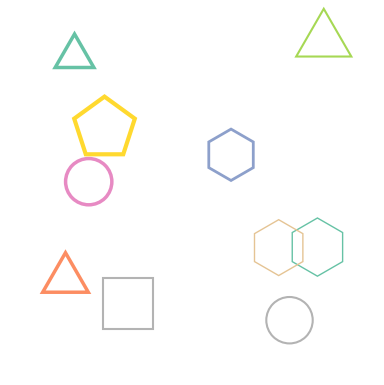[{"shape": "hexagon", "thickness": 1, "radius": 0.38, "center": [0.824, 0.358]}, {"shape": "triangle", "thickness": 2.5, "radius": 0.29, "center": [0.194, 0.854]}, {"shape": "triangle", "thickness": 2.5, "radius": 0.34, "center": [0.17, 0.275]}, {"shape": "hexagon", "thickness": 2, "radius": 0.33, "center": [0.6, 0.598]}, {"shape": "circle", "thickness": 2.5, "radius": 0.3, "center": [0.23, 0.528]}, {"shape": "triangle", "thickness": 1.5, "radius": 0.41, "center": [0.841, 0.895]}, {"shape": "pentagon", "thickness": 3, "radius": 0.41, "center": [0.271, 0.666]}, {"shape": "hexagon", "thickness": 1, "radius": 0.36, "center": [0.724, 0.357]}, {"shape": "circle", "thickness": 1.5, "radius": 0.3, "center": [0.752, 0.168]}, {"shape": "square", "thickness": 1.5, "radius": 0.33, "center": [0.333, 0.212]}]